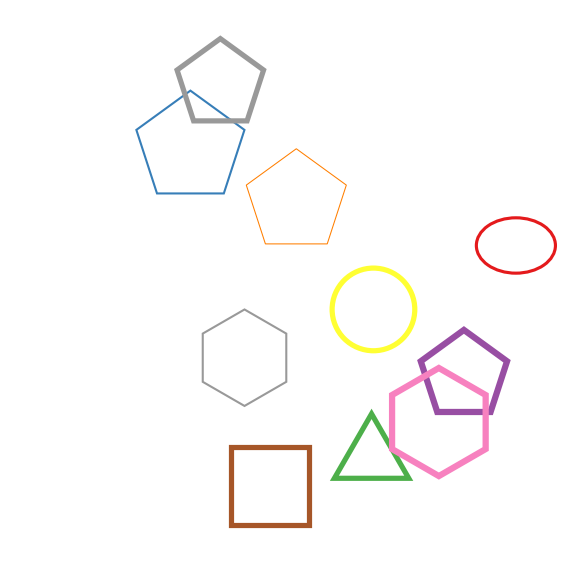[{"shape": "oval", "thickness": 1.5, "radius": 0.34, "center": [0.893, 0.574]}, {"shape": "pentagon", "thickness": 1, "radius": 0.49, "center": [0.33, 0.744]}, {"shape": "triangle", "thickness": 2.5, "radius": 0.37, "center": [0.643, 0.208]}, {"shape": "pentagon", "thickness": 3, "radius": 0.39, "center": [0.803, 0.349]}, {"shape": "pentagon", "thickness": 0.5, "radius": 0.46, "center": [0.513, 0.65]}, {"shape": "circle", "thickness": 2.5, "radius": 0.36, "center": [0.647, 0.463]}, {"shape": "square", "thickness": 2.5, "radius": 0.34, "center": [0.467, 0.158]}, {"shape": "hexagon", "thickness": 3, "radius": 0.47, "center": [0.76, 0.268]}, {"shape": "hexagon", "thickness": 1, "radius": 0.42, "center": [0.423, 0.38]}, {"shape": "pentagon", "thickness": 2.5, "radius": 0.39, "center": [0.382, 0.854]}]